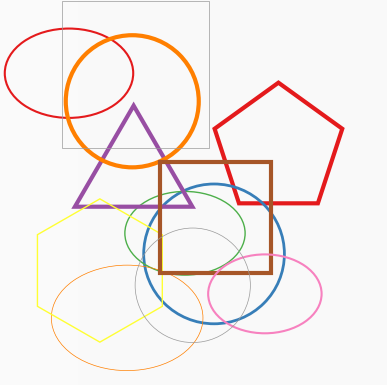[{"shape": "pentagon", "thickness": 3, "radius": 0.87, "center": [0.719, 0.612]}, {"shape": "oval", "thickness": 1.5, "radius": 0.83, "center": [0.178, 0.81]}, {"shape": "circle", "thickness": 2, "radius": 0.91, "center": [0.552, 0.341]}, {"shape": "oval", "thickness": 1, "radius": 0.78, "center": [0.477, 0.394]}, {"shape": "triangle", "thickness": 3, "radius": 0.87, "center": [0.345, 0.551]}, {"shape": "oval", "thickness": 0.5, "radius": 0.98, "center": [0.328, 0.174]}, {"shape": "circle", "thickness": 3, "radius": 0.86, "center": [0.341, 0.737]}, {"shape": "hexagon", "thickness": 1, "radius": 0.93, "center": [0.258, 0.297]}, {"shape": "square", "thickness": 3, "radius": 0.72, "center": [0.556, 0.434]}, {"shape": "oval", "thickness": 1.5, "radius": 0.73, "center": [0.684, 0.237]}, {"shape": "square", "thickness": 0.5, "radius": 0.95, "center": [0.35, 0.806]}, {"shape": "circle", "thickness": 0.5, "radius": 0.74, "center": [0.497, 0.259]}]